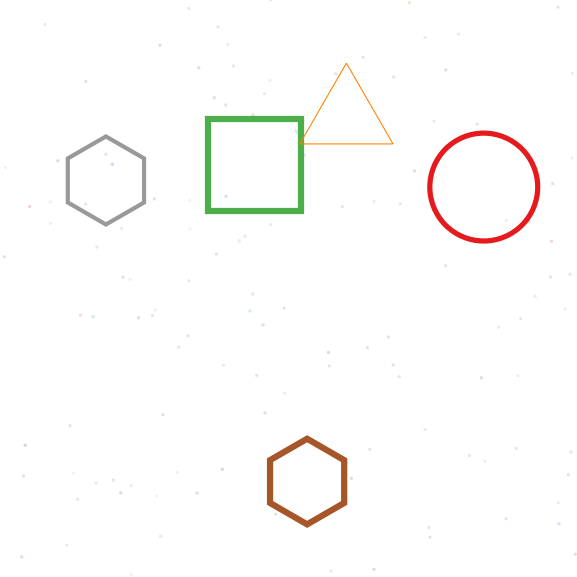[{"shape": "circle", "thickness": 2.5, "radius": 0.47, "center": [0.838, 0.675]}, {"shape": "square", "thickness": 3, "radius": 0.4, "center": [0.441, 0.713]}, {"shape": "triangle", "thickness": 0.5, "radius": 0.47, "center": [0.6, 0.797]}, {"shape": "hexagon", "thickness": 3, "radius": 0.37, "center": [0.532, 0.165]}, {"shape": "hexagon", "thickness": 2, "radius": 0.38, "center": [0.183, 0.687]}]